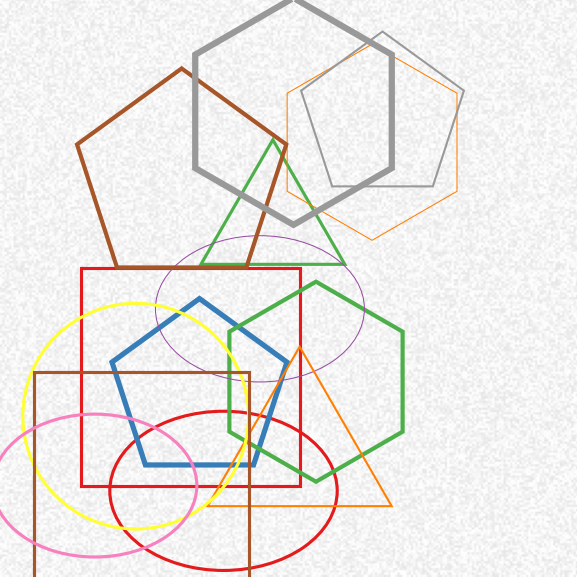[{"shape": "square", "thickness": 1.5, "radius": 0.95, "center": [0.33, 0.346]}, {"shape": "oval", "thickness": 1.5, "radius": 0.98, "center": [0.387, 0.149]}, {"shape": "pentagon", "thickness": 2.5, "radius": 0.8, "center": [0.345, 0.323]}, {"shape": "hexagon", "thickness": 2, "radius": 0.87, "center": [0.547, 0.338]}, {"shape": "triangle", "thickness": 1.5, "radius": 0.72, "center": [0.472, 0.613]}, {"shape": "oval", "thickness": 0.5, "radius": 0.9, "center": [0.45, 0.464]}, {"shape": "hexagon", "thickness": 0.5, "radius": 0.85, "center": [0.644, 0.753]}, {"shape": "triangle", "thickness": 1, "radius": 0.92, "center": [0.519, 0.215]}, {"shape": "circle", "thickness": 1.5, "radius": 0.98, "center": [0.235, 0.278]}, {"shape": "pentagon", "thickness": 2, "radius": 0.95, "center": [0.315, 0.69]}, {"shape": "square", "thickness": 1.5, "radius": 0.93, "center": [0.245, 0.168]}, {"shape": "oval", "thickness": 1.5, "radius": 0.88, "center": [0.164, 0.158]}, {"shape": "pentagon", "thickness": 1, "radius": 0.74, "center": [0.662, 0.796]}, {"shape": "hexagon", "thickness": 3, "radius": 0.98, "center": [0.508, 0.806]}]